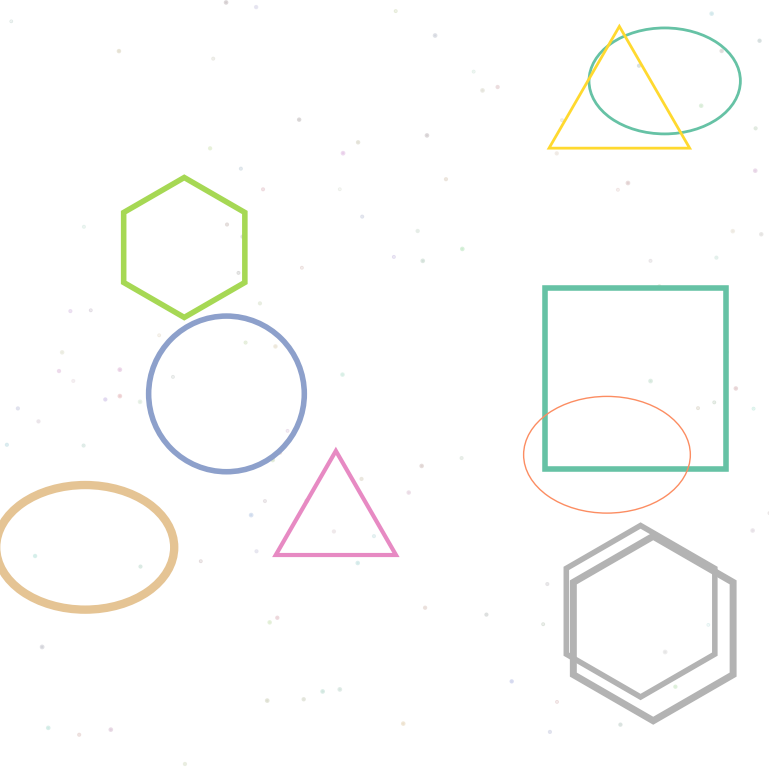[{"shape": "square", "thickness": 2, "radius": 0.59, "center": [0.825, 0.508]}, {"shape": "oval", "thickness": 1, "radius": 0.49, "center": [0.863, 0.895]}, {"shape": "oval", "thickness": 0.5, "radius": 0.54, "center": [0.788, 0.409]}, {"shape": "circle", "thickness": 2, "radius": 0.51, "center": [0.294, 0.488]}, {"shape": "triangle", "thickness": 1.5, "radius": 0.45, "center": [0.436, 0.324]}, {"shape": "hexagon", "thickness": 2, "radius": 0.45, "center": [0.239, 0.679]}, {"shape": "triangle", "thickness": 1, "radius": 0.53, "center": [0.804, 0.86]}, {"shape": "oval", "thickness": 3, "radius": 0.58, "center": [0.111, 0.289]}, {"shape": "hexagon", "thickness": 2.5, "radius": 0.6, "center": [0.848, 0.184]}, {"shape": "hexagon", "thickness": 2, "radius": 0.56, "center": [0.832, 0.206]}]